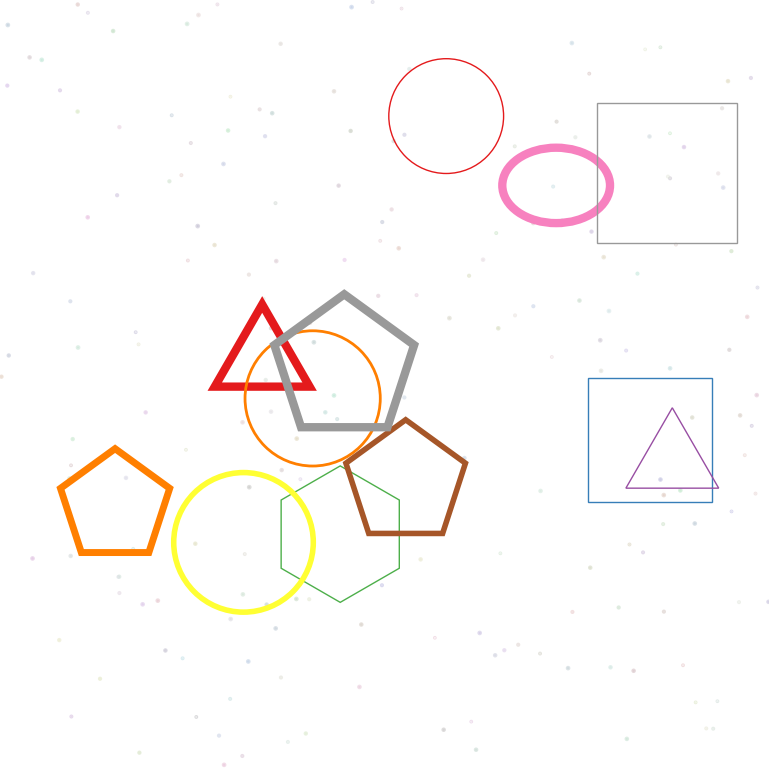[{"shape": "circle", "thickness": 0.5, "radius": 0.37, "center": [0.579, 0.849]}, {"shape": "triangle", "thickness": 3, "radius": 0.36, "center": [0.341, 0.533]}, {"shape": "square", "thickness": 0.5, "radius": 0.4, "center": [0.845, 0.428]}, {"shape": "hexagon", "thickness": 0.5, "radius": 0.44, "center": [0.442, 0.306]}, {"shape": "triangle", "thickness": 0.5, "radius": 0.35, "center": [0.873, 0.401]}, {"shape": "pentagon", "thickness": 2.5, "radius": 0.37, "center": [0.149, 0.343]}, {"shape": "circle", "thickness": 1, "radius": 0.44, "center": [0.406, 0.483]}, {"shape": "circle", "thickness": 2, "radius": 0.45, "center": [0.316, 0.296]}, {"shape": "pentagon", "thickness": 2, "radius": 0.41, "center": [0.527, 0.373]}, {"shape": "oval", "thickness": 3, "radius": 0.35, "center": [0.722, 0.759]}, {"shape": "pentagon", "thickness": 3, "radius": 0.48, "center": [0.447, 0.522]}, {"shape": "square", "thickness": 0.5, "radius": 0.46, "center": [0.866, 0.776]}]